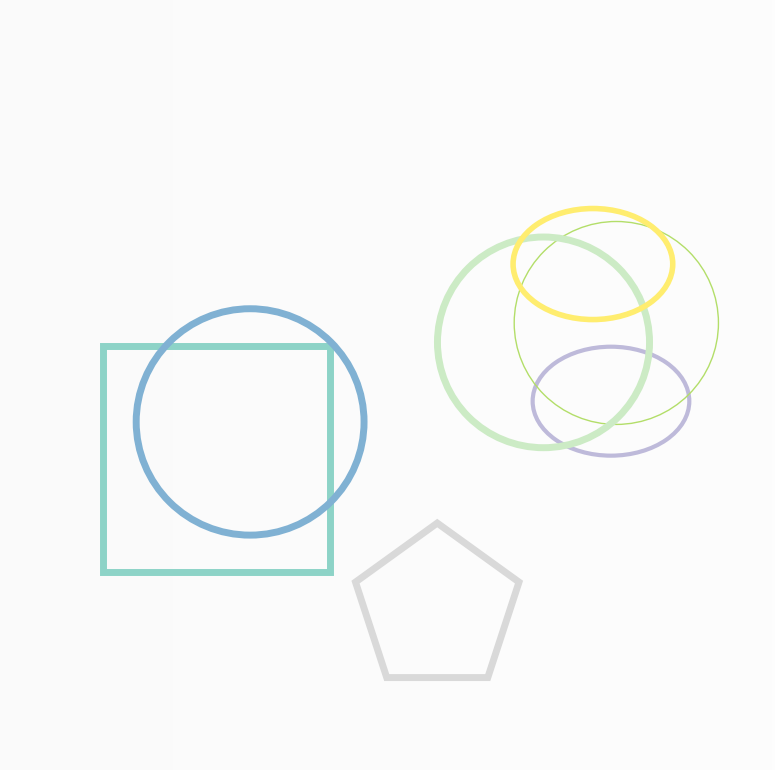[{"shape": "square", "thickness": 2.5, "radius": 0.73, "center": [0.279, 0.404]}, {"shape": "oval", "thickness": 1.5, "radius": 0.51, "center": [0.788, 0.479]}, {"shape": "circle", "thickness": 2.5, "radius": 0.74, "center": [0.323, 0.452]}, {"shape": "circle", "thickness": 0.5, "radius": 0.66, "center": [0.795, 0.581]}, {"shape": "pentagon", "thickness": 2.5, "radius": 0.55, "center": [0.564, 0.21]}, {"shape": "circle", "thickness": 2.5, "radius": 0.68, "center": [0.701, 0.555]}, {"shape": "oval", "thickness": 2, "radius": 0.52, "center": [0.765, 0.657]}]